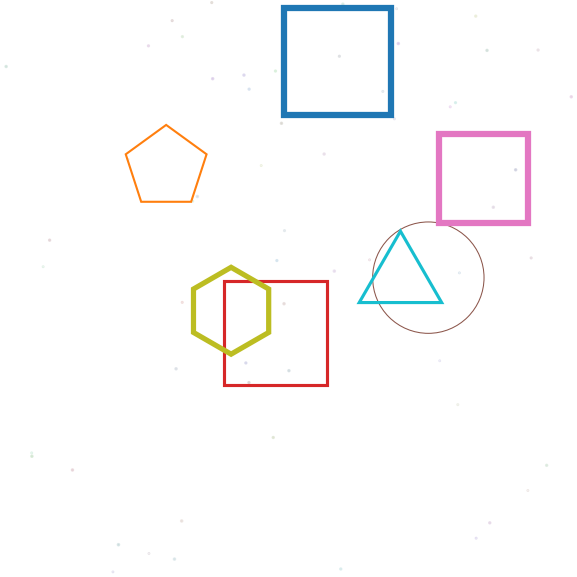[{"shape": "square", "thickness": 3, "radius": 0.46, "center": [0.584, 0.893]}, {"shape": "pentagon", "thickness": 1, "radius": 0.37, "center": [0.288, 0.709]}, {"shape": "square", "thickness": 1.5, "radius": 0.45, "center": [0.477, 0.423]}, {"shape": "circle", "thickness": 0.5, "radius": 0.48, "center": [0.742, 0.518]}, {"shape": "square", "thickness": 3, "radius": 0.38, "center": [0.837, 0.69]}, {"shape": "hexagon", "thickness": 2.5, "radius": 0.38, "center": [0.4, 0.461]}, {"shape": "triangle", "thickness": 1.5, "radius": 0.41, "center": [0.693, 0.516]}]